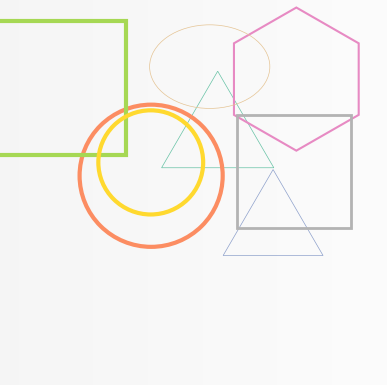[{"shape": "triangle", "thickness": 0.5, "radius": 0.84, "center": [0.562, 0.648]}, {"shape": "circle", "thickness": 3, "radius": 0.92, "center": [0.39, 0.543]}, {"shape": "triangle", "thickness": 0.5, "radius": 0.74, "center": [0.705, 0.411]}, {"shape": "hexagon", "thickness": 1.5, "radius": 0.93, "center": [0.765, 0.795]}, {"shape": "square", "thickness": 3, "radius": 0.87, "center": [0.15, 0.771]}, {"shape": "circle", "thickness": 3, "radius": 0.68, "center": [0.389, 0.578]}, {"shape": "oval", "thickness": 0.5, "radius": 0.78, "center": [0.541, 0.827]}, {"shape": "square", "thickness": 2, "radius": 0.73, "center": [0.759, 0.554]}]